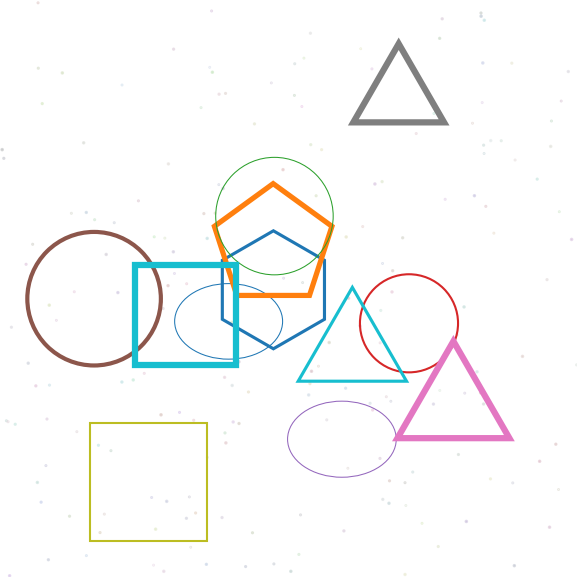[{"shape": "oval", "thickness": 0.5, "radius": 0.47, "center": [0.396, 0.443]}, {"shape": "hexagon", "thickness": 1.5, "radius": 0.51, "center": [0.473, 0.497]}, {"shape": "pentagon", "thickness": 2.5, "radius": 0.54, "center": [0.473, 0.574]}, {"shape": "circle", "thickness": 0.5, "radius": 0.51, "center": [0.475, 0.625]}, {"shape": "circle", "thickness": 1, "radius": 0.42, "center": [0.708, 0.439]}, {"shape": "oval", "thickness": 0.5, "radius": 0.47, "center": [0.592, 0.239]}, {"shape": "circle", "thickness": 2, "radius": 0.58, "center": [0.163, 0.482]}, {"shape": "triangle", "thickness": 3, "radius": 0.56, "center": [0.785, 0.296]}, {"shape": "triangle", "thickness": 3, "radius": 0.45, "center": [0.69, 0.833]}, {"shape": "square", "thickness": 1, "radius": 0.51, "center": [0.257, 0.165]}, {"shape": "square", "thickness": 3, "radius": 0.43, "center": [0.321, 0.454]}, {"shape": "triangle", "thickness": 1.5, "radius": 0.54, "center": [0.61, 0.393]}]